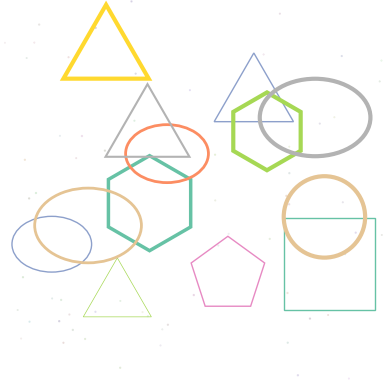[{"shape": "hexagon", "thickness": 2.5, "radius": 0.62, "center": [0.388, 0.472]}, {"shape": "square", "thickness": 1, "radius": 0.59, "center": [0.856, 0.315]}, {"shape": "oval", "thickness": 2, "radius": 0.54, "center": [0.434, 0.601]}, {"shape": "oval", "thickness": 1, "radius": 0.52, "center": [0.135, 0.366]}, {"shape": "triangle", "thickness": 1, "radius": 0.59, "center": [0.659, 0.743]}, {"shape": "pentagon", "thickness": 1, "radius": 0.5, "center": [0.592, 0.286]}, {"shape": "triangle", "thickness": 0.5, "radius": 0.51, "center": [0.305, 0.228]}, {"shape": "hexagon", "thickness": 3, "radius": 0.51, "center": [0.693, 0.659]}, {"shape": "triangle", "thickness": 3, "radius": 0.64, "center": [0.275, 0.86]}, {"shape": "circle", "thickness": 3, "radius": 0.53, "center": [0.843, 0.437]}, {"shape": "oval", "thickness": 2, "radius": 0.69, "center": [0.229, 0.414]}, {"shape": "triangle", "thickness": 1.5, "radius": 0.63, "center": [0.383, 0.656]}, {"shape": "oval", "thickness": 3, "radius": 0.72, "center": [0.818, 0.695]}]